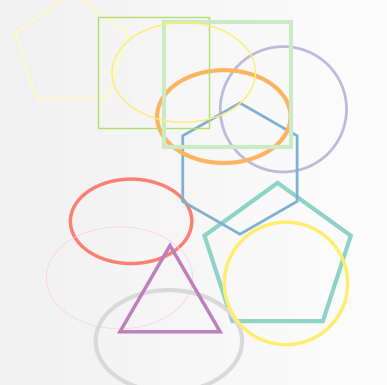[{"shape": "pentagon", "thickness": 3, "radius": 0.99, "center": [0.716, 0.326]}, {"shape": "pentagon", "thickness": 1, "radius": 0.77, "center": [0.185, 0.867]}, {"shape": "circle", "thickness": 2, "radius": 0.81, "center": [0.731, 0.716]}, {"shape": "oval", "thickness": 2.5, "radius": 0.78, "center": [0.338, 0.425]}, {"shape": "hexagon", "thickness": 2, "radius": 0.85, "center": [0.619, 0.562]}, {"shape": "oval", "thickness": 3, "radius": 0.86, "center": [0.578, 0.697]}, {"shape": "square", "thickness": 1, "radius": 0.72, "center": [0.396, 0.812]}, {"shape": "oval", "thickness": 0.5, "radius": 0.95, "center": [0.308, 0.278]}, {"shape": "oval", "thickness": 3, "radius": 0.95, "center": [0.436, 0.114]}, {"shape": "triangle", "thickness": 2.5, "radius": 0.75, "center": [0.439, 0.213]}, {"shape": "square", "thickness": 3, "radius": 0.82, "center": [0.587, 0.78]}, {"shape": "oval", "thickness": 1, "radius": 0.93, "center": [0.474, 0.812]}, {"shape": "circle", "thickness": 2.5, "radius": 0.8, "center": [0.738, 0.264]}]